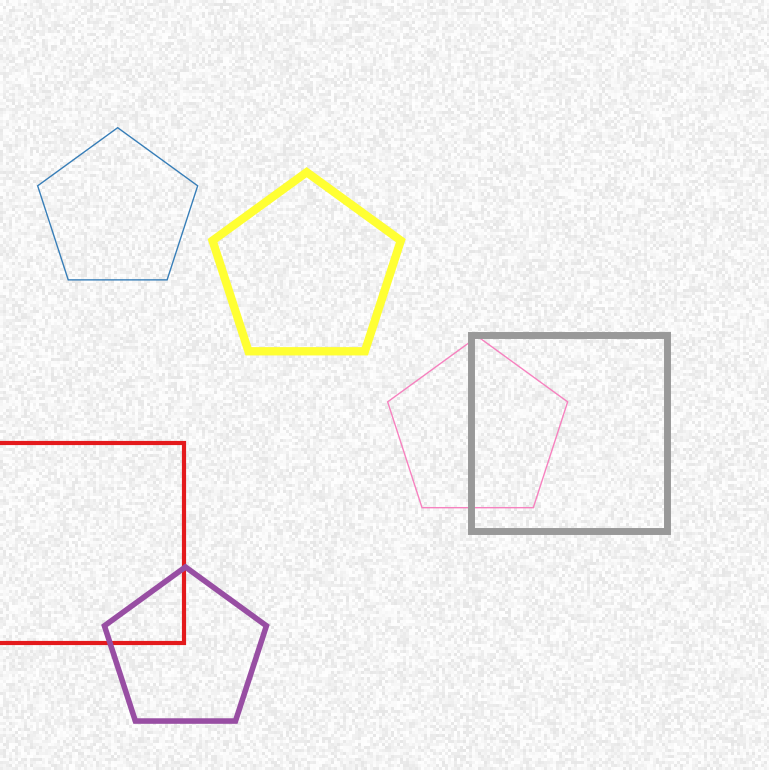[{"shape": "square", "thickness": 1.5, "radius": 0.65, "center": [0.11, 0.295]}, {"shape": "pentagon", "thickness": 0.5, "radius": 0.55, "center": [0.153, 0.725]}, {"shape": "pentagon", "thickness": 2, "radius": 0.55, "center": [0.241, 0.153]}, {"shape": "pentagon", "thickness": 3, "radius": 0.64, "center": [0.398, 0.648]}, {"shape": "pentagon", "thickness": 0.5, "radius": 0.61, "center": [0.62, 0.44]}, {"shape": "square", "thickness": 2.5, "radius": 0.64, "center": [0.739, 0.437]}]